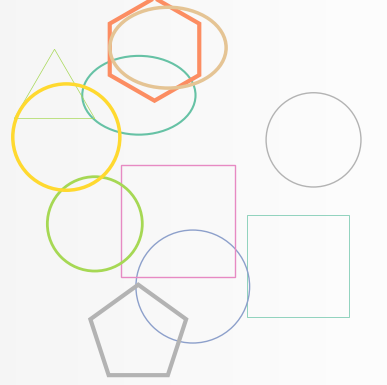[{"shape": "oval", "thickness": 1.5, "radius": 0.73, "center": [0.358, 0.753]}, {"shape": "square", "thickness": 0.5, "radius": 0.66, "center": [0.768, 0.31]}, {"shape": "hexagon", "thickness": 3, "radius": 0.67, "center": [0.399, 0.872]}, {"shape": "circle", "thickness": 1, "radius": 0.73, "center": [0.497, 0.256]}, {"shape": "square", "thickness": 1, "radius": 0.73, "center": [0.459, 0.426]}, {"shape": "triangle", "thickness": 0.5, "radius": 0.6, "center": [0.141, 0.752]}, {"shape": "circle", "thickness": 2, "radius": 0.61, "center": [0.245, 0.418]}, {"shape": "circle", "thickness": 2.5, "radius": 0.69, "center": [0.171, 0.644]}, {"shape": "oval", "thickness": 2.5, "radius": 0.75, "center": [0.434, 0.876]}, {"shape": "circle", "thickness": 1, "radius": 0.61, "center": [0.809, 0.637]}, {"shape": "pentagon", "thickness": 3, "radius": 0.65, "center": [0.357, 0.131]}]